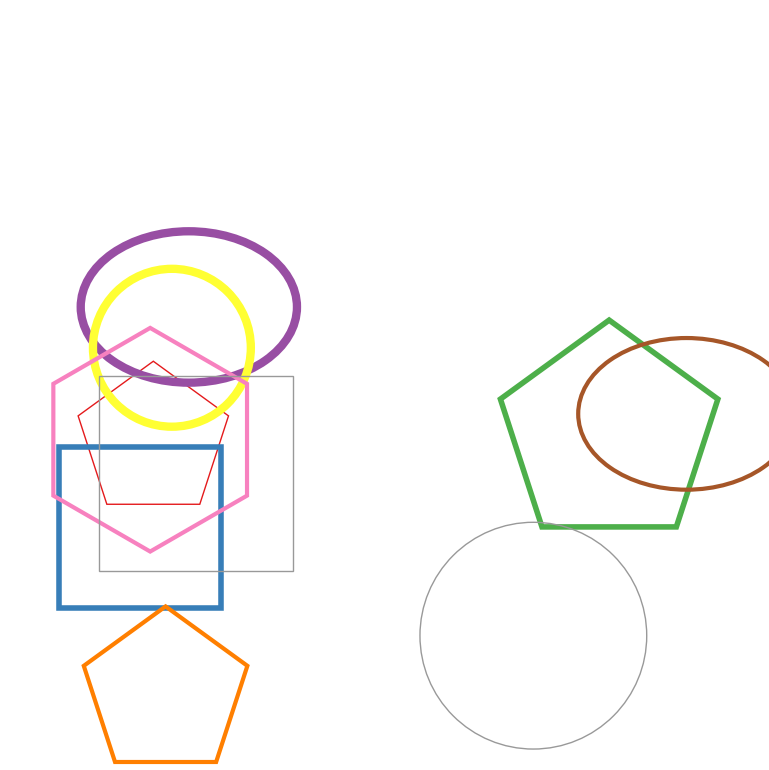[{"shape": "pentagon", "thickness": 0.5, "radius": 0.51, "center": [0.199, 0.428]}, {"shape": "square", "thickness": 2, "radius": 0.52, "center": [0.182, 0.315]}, {"shape": "pentagon", "thickness": 2, "radius": 0.74, "center": [0.791, 0.436]}, {"shape": "oval", "thickness": 3, "radius": 0.7, "center": [0.245, 0.601]}, {"shape": "pentagon", "thickness": 1.5, "radius": 0.56, "center": [0.215, 0.101]}, {"shape": "circle", "thickness": 3, "radius": 0.51, "center": [0.223, 0.548]}, {"shape": "oval", "thickness": 1.5, "radius": 0.7, "center": [0.892, 0.463]}, {"shape": "hexagon", "thickness": 1.5, "radius": 0.73, "center": [0.195, 0.429]}, {"shape": "circle", "thickness": 0.5, "radius": 0.74, "center": [0.693, 0.174]}, {"shape": "square", "thickness": 0.5, "radius": 0.63, "center": [0.255, 0.385]}]